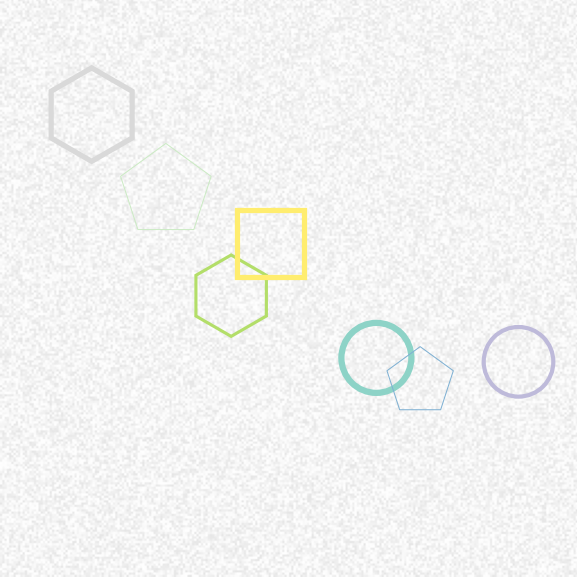[{"shape": "circle", "thickness": 3, "radius": 0.3, "center": [0.652, 0.379]}, {"shape": "circle", "thickness": 2, "radius": 0.3, "center": [0.898, 0.373]}, {"shape": "pentagon", "thickness": 0.5, "radius": 0.3, "center": [0.728, 0.338]}, {"shape": "hexagon", "thickness": 1.5, "radius": 0.35, "center": [0.4, 0.487]}, {"shape": "hexagon", "thickness": 2.5, "radius": 0.4, "center": [0.159, 0.801]}, {"shape": "pentagon", "thickness": 0.5, "radius": 0.41, "center": [0.287, 0.668]}, {"shape": "square", "thickness": 2.5, "radius": 0.29, "center": [0.468, 0.577]}]